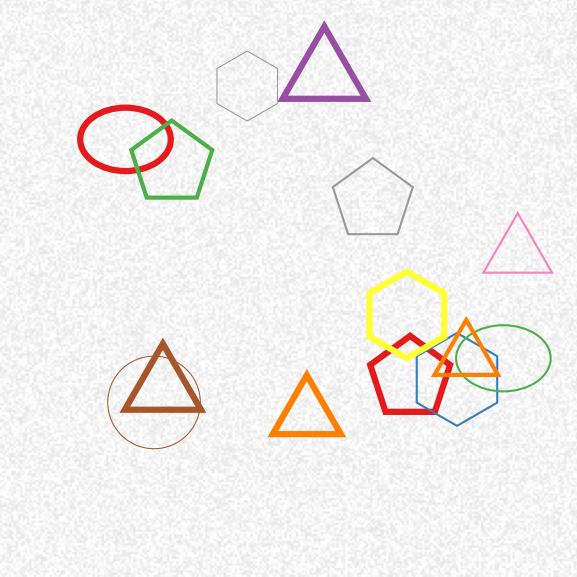[{"shape": "oval", "thickness": 3, "radius": 0.39, "center": [0.217, 0.758]}, {"shape": "pentagon", "thickness": 3, "radius": 0.36, "center": [0.71, 0.345]}, {"shape": "hexagon", "thickness": 1, "radius": 0.4, "center": [0.791, 0.342]}, {"shape": "oval", "thickness": 1, "radius": 0.41, "center": [0.872, 0.379]}, {"shape": "pentagon", "thickness": 2, "radius": 0.37, "center": [0.297, 0.717]}, {"shape": "triangle", "thickness": 3, "radius": 0.42, "center": [0.562, 0.87]}, {"shape": "triangle", "thickness": 2, "radius": 0.32, "center": [0.807, 0.382]}, {"shape": "triangle", "thickness": 3, "radius": 0.34, "center": [0.531, 0.281]}, {"shape": "hexagon", "thickness": 3, "radius": 0.37, "center": [0.705, 0.454]}, {"shape": "triangle", "thickness": 3, "radius": 0.38, "center": [0.282, 0.328]}, {"shape": "circle", "thickness": 0.5, "radius": 0.4, "center": [0.267, 0.302]}, {"shape": "triangle", "thickness": 1, "radius": 0.34, "center": [0.897, 0.561]}, {"shape": "pentagon", "thickness": 1, "radius": 0.36, "center": [0.646, 0.653]}, {"shape": "hexagon", "thickness": 0.5, "radius": 0.3, "center": [0.428, 0.85]}]